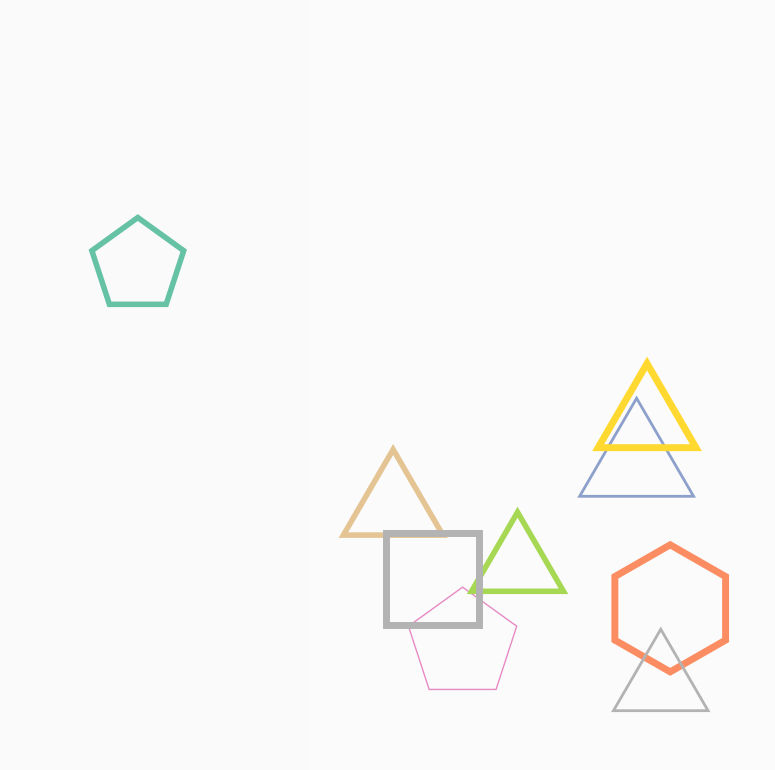[{"shape": "pentagon", "thickness": 2, "radius": 0.31, "center": [0.178, 0.655]}, {"shape": "hexagon", "thickness": 2.5, "radius": 0.41, "center": [0.865, 0.21]}, {"shape": "triangle", "thickness": 1, "radius": 0.42, "center": [0.821, 0.398]}, {"shape": "pentagon", "thickness": 0.5, "radius": 0.37, "center": [0.597, 0.164]}, {"shape": "triangle", "thickness": 2, "radius": 0.34, "center": [0.668, 0.266]}, {"shape": "triangle", "thickness": 2.5, "radius": 0.36, "center": [0.835, 0.455]}, {"shape": "triangle", "thickness": 2, "radius": 0.37, "center": [0.507, 0.342]}, {"shape": "square", "thickness": 2.5, "radius": 0.3, "center": [0.559, 0.248]}, {"shape": "triangle", "thickness": 1, "radius": 0.35, "center": [0.853, 0.112]}]